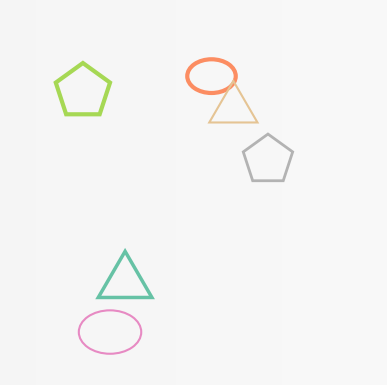[{"shape": "triangle", "thickness": 2.5, "radius": 0.4, "center": [0.323, 0.267]}, {"shape": "oval", "thickness": 3, "radius": 0.31, "center": [0.546, 0.802]}, {"shape": "oval", "thickness": 1.5, "radius": 0.4, "center": [0.284, 0.138]}, {"shape": "pentagon", "thickness": 3, "radius": 0.37, "center": [0.214, 0.763]}, {"shape": "triangle", "thickness": 1.5, "radius": 0.36, "center": [0.602, 0.718]}, {"shape": "pentagon", "thickness": 2, "radius": 0.34, "center": [0.692, 0.585]}]